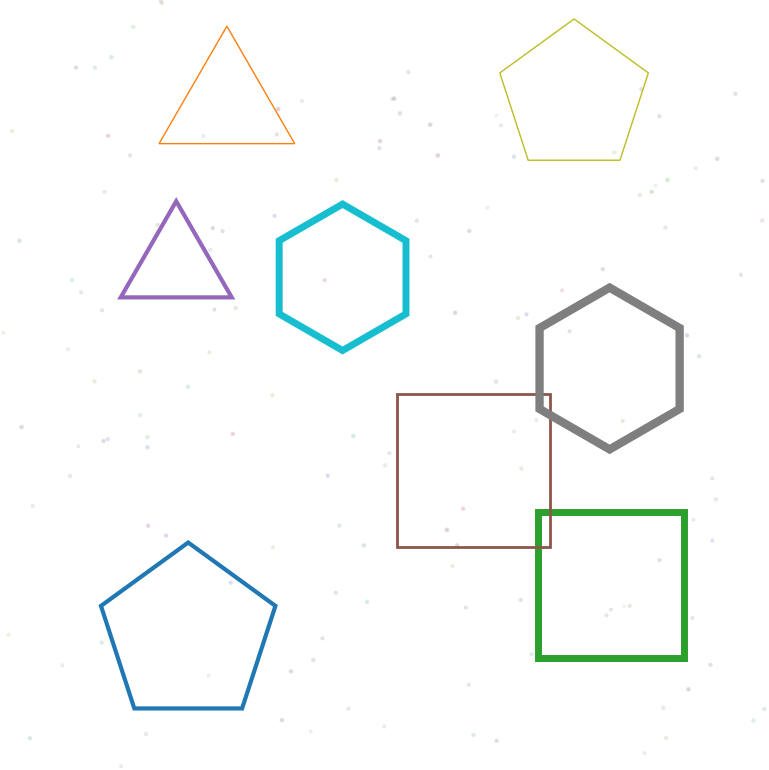[{"shape": "pentagon", "thickness": 1.5, "radius": 0.6, "center": [0.244, 0.176]}, {"shape": "triangle", "thickness": 0.5, "radius": 0.51, "center": [0.295, 0.864]}, {"shape": "square", "thickness": 2.5, "radius": 0.47, "center": [0.794, 0.241]}, {"shape": "triangle", "thickness": 1.5, "radius": 0.42, "center": [0.229, 0.655]}, {"shape": "square", "thickness": 1, "radius": 0.5, "center": [0.615, 0.389]}, {"shape": "hexagon", "thickness": 3, "radius": 0.53, "center": [0.792, 0.521]}, {"shape": "pentagon", "thickness": 0.5, "radius": 0.51, "center": [0.746, 0.874]}, {"shape": "hexagon", "thickness": 2.5, "radius": 0.48, "center": [0.445, 0.64]}]